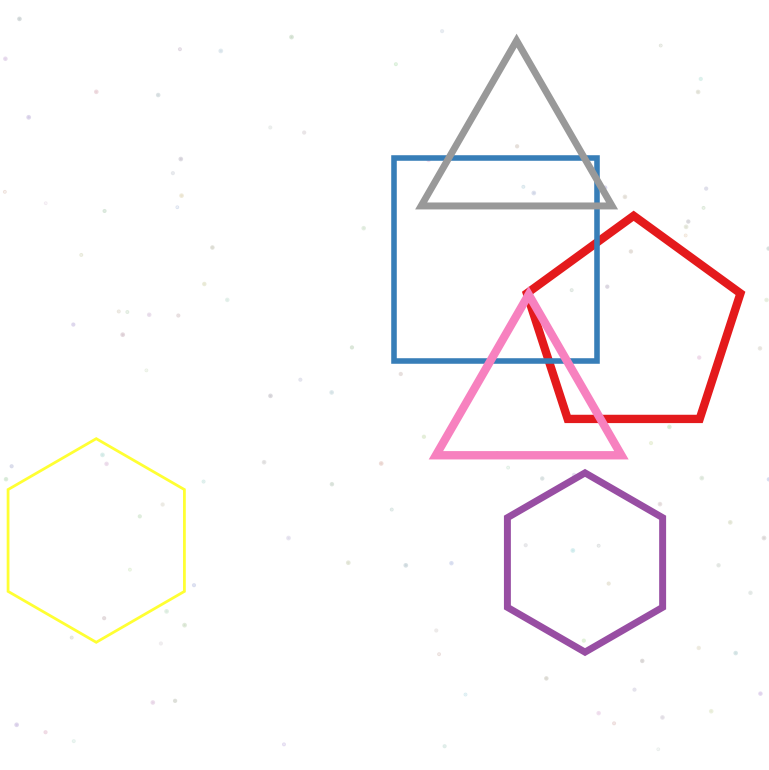[{"shape": "pentagon", "thickness": 3, "radius": 0.73, "center": [0.823, 0.574]}, {"shape": "square", "thickness": 2, "radius": 0.66, "center": [0.643, 0.663]}, {"shape": "hexagon", "thickness": 2.5, "radius": 0.58, "center": [0.76, 0.269]}, {"shape": "hexagon", "thickness": 1, "radius": 0.66, "center": [0.125, 0.298]}, {"shape": "triangle", "thickness": 3, "radius": 0.7, "center": [0.687, 0.478]}, {"shape": "triangle", "thickness": 2.5, "radius": 0.72, "center": [0.671, 0.804]}]